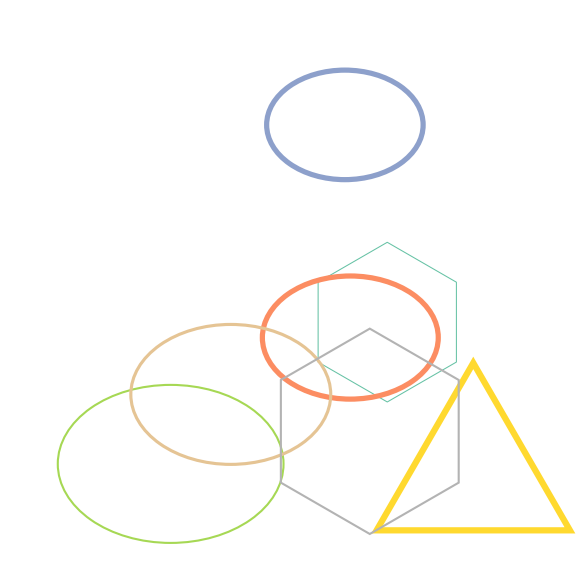[{"shape": "hexagon", "thickness": 0.5, "radius": 0.69, "center": [0.671, 0.441]}, {"shape": "oval", "thickness": 2.5, "radius": 0.76, "center": [0.607, 0.415]}, {"shape": "oval", "thickness": 2.5, "radius": 0.68, "center": [0.597, 0.783]}, {"shape": "oval", "thickness": 1, "radius": 0.98, "center": [0.296, 0.196]}, {"shape": "triangle", "thickness": 3, "radius": 0.97, "center": [0.82, 0.177]}, {"shape": "oval", "thickness": 1.5, "radius": 0.87, "center": [0.4, 0.316]}, {"shape": "hexagon", "thickness": 1, "radius": 0.89, "center": [0.64, 0.252]}]